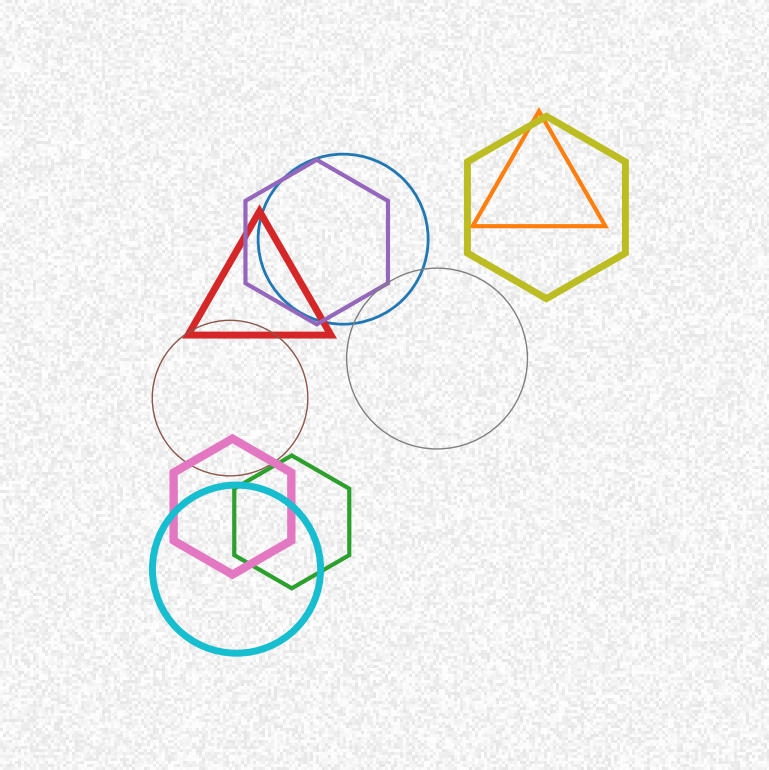[{"shape": "circle", "thickness": 1, "radius": 0.55, "center": [0.446, 0.689]}, {"shape": "triangle", "thickness": 1.5, "radius": 0.5, "center": [0.7, 0.756]}, {"shape": "hexagon", "thickness": 1.5, "radius": 0.43, "center": [0.379, 0.322]}, {"shape": "triangle", "thickness": 2.5, "radius": 0.54, "center": [0.337, 0.618]}, {"shape": "hexagon", "thickness": 1.5, "radius": 0.53, "center": [0.411, 0.686]}, {"shape": "circle", "thickness": 0.5, "radius": 0.51, "center": [0.299, 0.483]}, {"shape": "hexagon", "thickness": 3, "radius": 0.44, "center": [0.302, 0.342]}, {"shape": "circle", "thickness": 0.5, "radius": 0.59, "center": [0.568, 0.534]}, {"shape": "hexagon", "thickness": 2.5, "radius": 0.59, "center": [0.71, 0.731]}, {"shape": "circle", "thickness": 2.5, "radius": 0.55, "center": [0.307, 0.261]}]